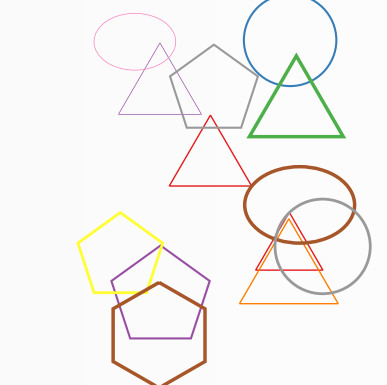[{"shape": "triangle", "thickness": 1, "radius": 0.61, "center": [0.543, 0.578]}, {"shape": "triangle", "thickness": 1, "radius": 0.5, "center": [0.746, 0.348]}, {"shape": "circle", "thickness": 1.5, "radius": 0.6, "center": [0.749, 0.896]}, {"shape": "triangle", "thickness": 2.5, "radius": 0.7, "center": [0.765, 0.715]}, {"shape": "pentagon", "thickness": 1.5, "radius": 0.67, "center": [0.414, 0.229]}, {"shape": "triangle", "thickness": 0.5, "radius": 0.62, "center": [0.413, 0.765]}, {"shape": "triangle", "thickness": 1, "radius": 0.74, "center": [0.745, 0.285]}, {"shape": "pentagon", "thickness": 2, "radius": 0.58, "center": [0.31, 0.333]}, {"shape": "hexagon", "thickness": 2.5, "radius": 0.68, "center": [0.41, 0.129]}, {"shape": "oval", "thickness": 2.5, "radius": 0.71, "center": [0.773, 0.468]}, {"shape": "oval", "thickness": 0.5, "radius": 0.53, "center": [0.348, 0.892]}, {"shape": "circle", "thickness": 2, "radius": 0.61, "center": [0.833, 0.36]}, {"shape": "pentagon", "thickness": 1.5, "radius": 0.6, "center": [0.552, 0.765]}]